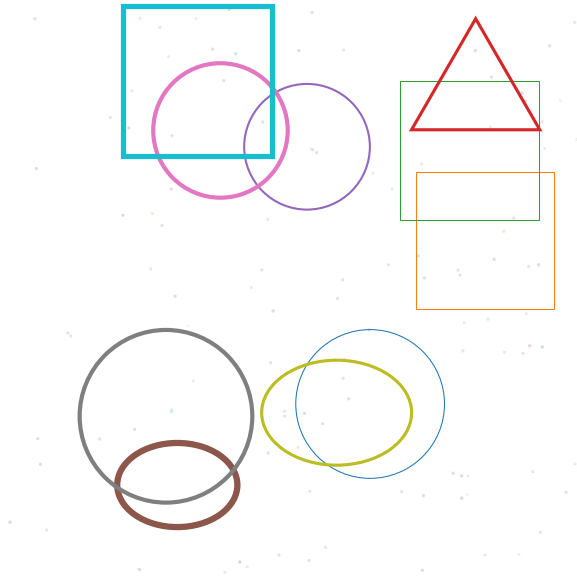[{"shape": "circle", "thickness": 0.5, "radius": 0.64, "center": [0.641, 0.3]}, {"shape": "square", "thickness": 0.5, "radius": 0.59, "center": [0.84, 0.583]}, {"shape": "square", "thickness": 0.5, "radius": 0.6, "center": [0.813, 0.739]}, {"shape": "triangle", "thickness": 1.5, "radius": 0.64, "center": [0.824, 0.839]}, {"shape": "circle", "thickness": 1, "radius": 0.54, "center": [0.532, 0.745]}, {"shape": "oval", "thickness": 3, "radius": 0.52, "center": [0.307, 0.159]}, {"shape": "circle", "thickness": 2, "radius": 0.58, "center": [0.382, 0.773]}, {"shape": "circle", "thickness": 2, "radius": 0.75, "center": [0.287, 0.278]}, {"shape": "oval", "thickness": 1.5, "radius": 0.65, "center": [0.583, 0.285]}, {"shape": "square", "thickness": 2.5, "radius": 0.65, "center": [0.342, 0.859]}]